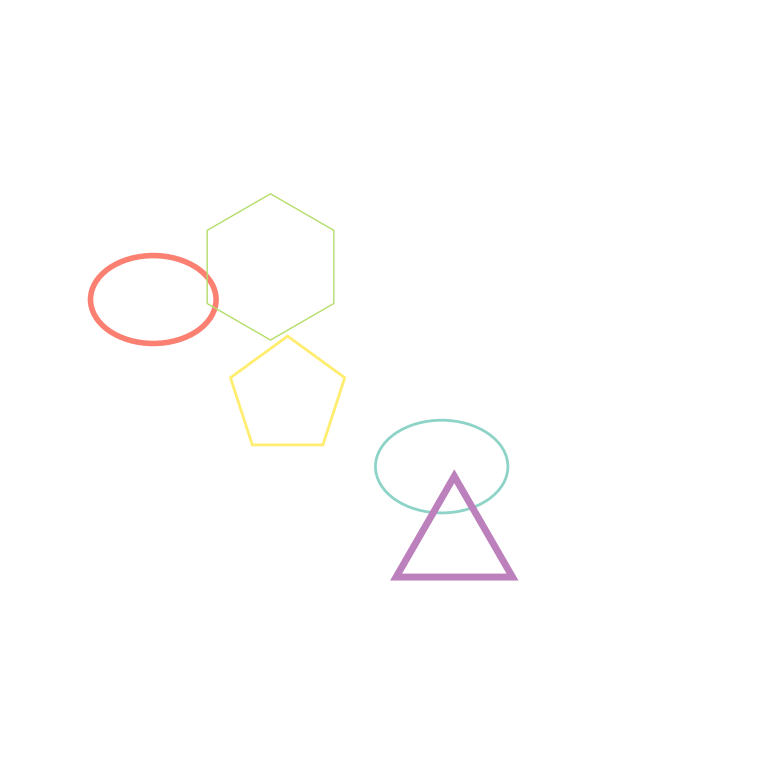[{"shape": "oval", "thickness": 1, "radius": 0.43, "center": [0.574, 0.394]}, {"shape": "oval", "thickness": 2, "radius": 0.41, "center": [0.199, 0.611]}, {"shape": "hexagon", "thickness": 0.5, "radius": 0.47, "center": [0.351, 0.653]}, {"shape": "triangle", "thickness": 2.5, "radius": 0.44, "center": [0.59, 0.294]}, {"shape": "pentagon", "thickness": 1, "radius": 0.39, "center": [0.374, 0.485]}]